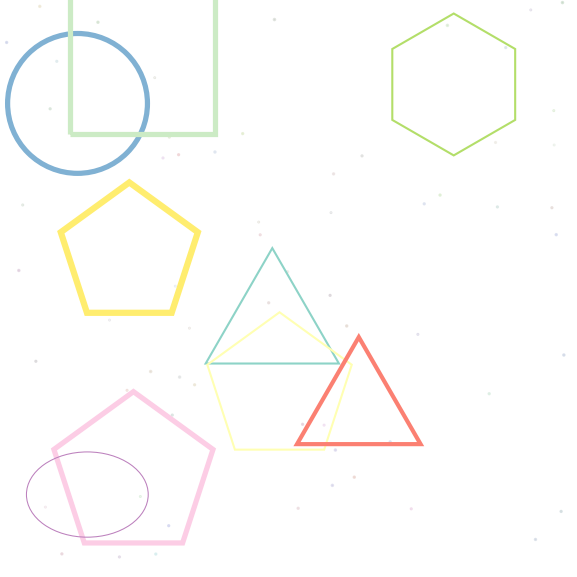[{"shape": "triangle", "thickness": 1, "radius": 0.67, "center": [0.472, 0.436]}, {"shape": "pentagon", "thickness": 1, "radius": 0.66, "center": [0.484, 0.327]}, {"shape": "triangle", "thickness": 2, "radius": 0.62, "center": [0.621, 0.292]}, {"shape": "circle", "thickness": 2.5, "radius": 0.61, "center": [0.134, 0.82]}, {"shape": "hexagon", "thickness": 1, "radius": 0.61, "center": [0.786, 0.853]}, {"shape": "pentagon", "thickness": 2.5, "radius": 0.72, "center": [0.231, 0.176]}, {"shape": "oval", "thickness": 0.5, "radius": 0.53, "center": [0.151, 0.143]}, {"shape": "square", "thickness": 2.5, "radius": 0.63, "center": [0.247, 0.892]}, {"shape": "pentagon", "thickness": 3, "radius": 0.62, "center": [0.224, 0.558]}]